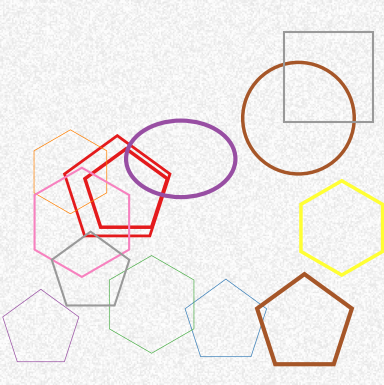[{"shape": "pentagon", "thickness": 2.5, "radius": 0.56, "center": [0.328, 0.501]}, {"shape": "pentagon", "thickness": 2, "radius": 0.72, "center": [0.305, 0.504]}, {"shape": "pentagon", "thickness": 0.5, "radius": 0.56, "center": [0.587, 0.164]}, {"shape": "hexagon", "thickness": 0.5, "radius": 0.63, "center": [0.394, 0.209]}, {"shape": "pentagon", "thickness": 0.5, "radius": 0.52, "center": [0.106, 0.145]}, {"shape": "oval", "thickness": 3, "radius": 0.71, "center": [0.469, 0.587]}, {"shape": "hexagon", "thickness": 0.5, "radius": 0.55, "center": [0.183, 0.554]}, {"shape": "hexagon", "thickness": 2.5, "radius": 0.61, "center": [0.888, 0.408]}, {"shape": "pentagon", "thickness": 3, "radius": 0.65, "center": [0.791, 0.159]}, {"shape": "circle", "thickness": 2.5, "radius": 0.72, "center": [0.775, 0.693]}, {"shape": "hexagon", "thickness": 1.5, "radius": 0.71, "center": [0.213, 0.423]}, {"shape": "square", "thickness": 1.5, "radius": 0.58, "center": [0.853, 0.799]}, {"shape": "pentagon", "thickness": 1.5, "radius": 0.53, "center": [0.235, 0.292]}]